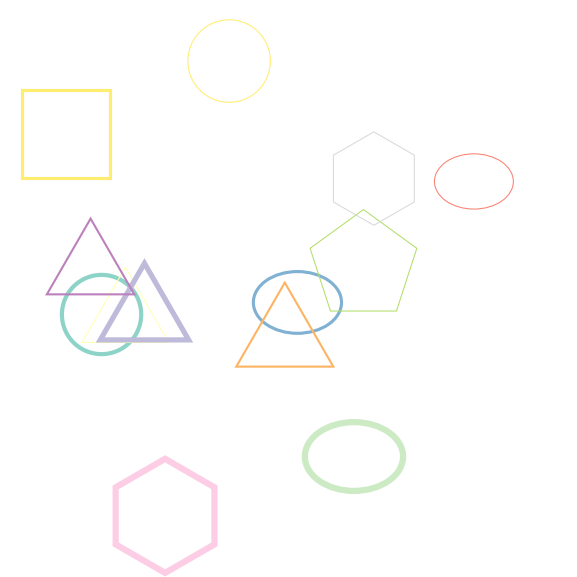[{"shape": "circle", "thickness": 2, "radius": 0.34, "center": [0.176, 0.455]}, {"shape": "triangle", "thickness": 0.5, "radius": 0.43, "center": [0.217, 0.449]}, {"shape": "triangle", "thickness": 2.5, "radius": 0.44, "center": [0.25, 0.455]}, {"shape": "oval", "thickness": 0.5, "radius": 0.34, "center": [0.821, 0.685]}, {"shape": "oval", "thickness": 1.5, "radius": 0.38, "center": [0.515, 0.475]}, {"shape": "triangle", "thickness": 1, "radius": 0.48, "center": [0.493, 0.413]}, {"shape": "pentagon", "thickness": 0.5, "radius": 0.49, "center": [0.629, 0.539]}, {"shape": "hexagon", "thickness": 3, "radius": 0.49, "center": [0.286, 0.106]}, {"shape": "hexagon", "thickness": 0.5, "radius": 0.4, "center": [0.647, 0.69]}, {"shape": "triangle", "thickness": 1, "radius": 0.44, "center": [0.157, 0.533]}, {"shape": "oval", "thickness": 3, "radius": 0.43, "center": [0.613, 0.209]}, {"shape": "square", "thickness": 1.5, "radius": 0.38, "center": [0.114, 0.767]}, {"shape": "circle", "thickness": 0.5, "radius": 0.36, "center": [0.397, 0.893]}]